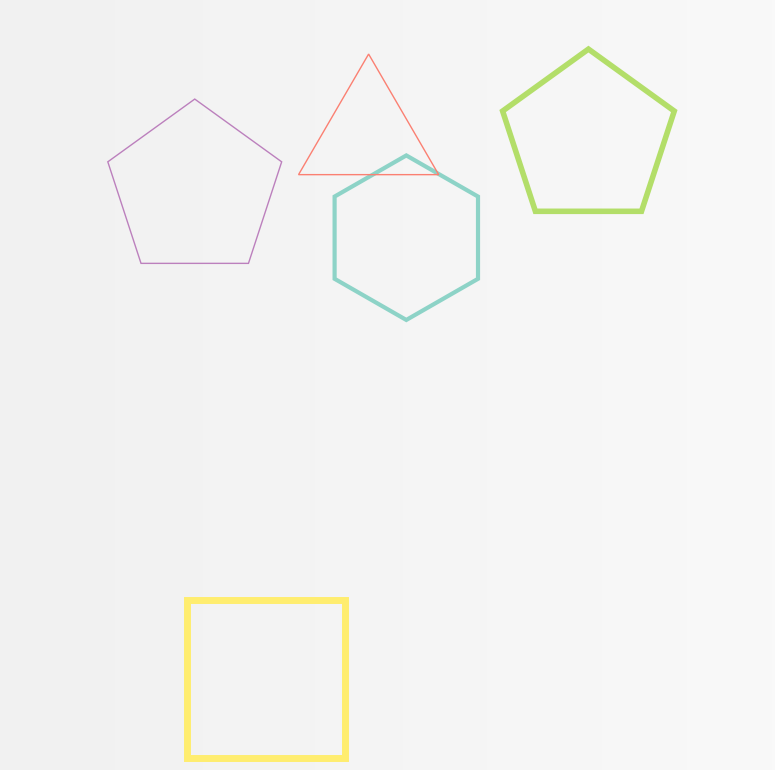[{"shape": "hexagon", "thickness": 1.5, "radius": 0.53, "center": [0.524, 0.691]}, {"shape": "triangle", "thickness": 0.5, "radius": 0.52, "center": [0.476, 0.825]}, {"shape": "pentagon", "thickness": 2, "radius": 0.58, "center": [0.759, 0.82]}, {"shape": "pentagon", "thickness": 0.5, "radius": 0.59, "center": [0.251, 0.753]}, {"shape": "square", "thickness": 2.5, "radius": 0.51, "center": [0.344, 0.118]}]